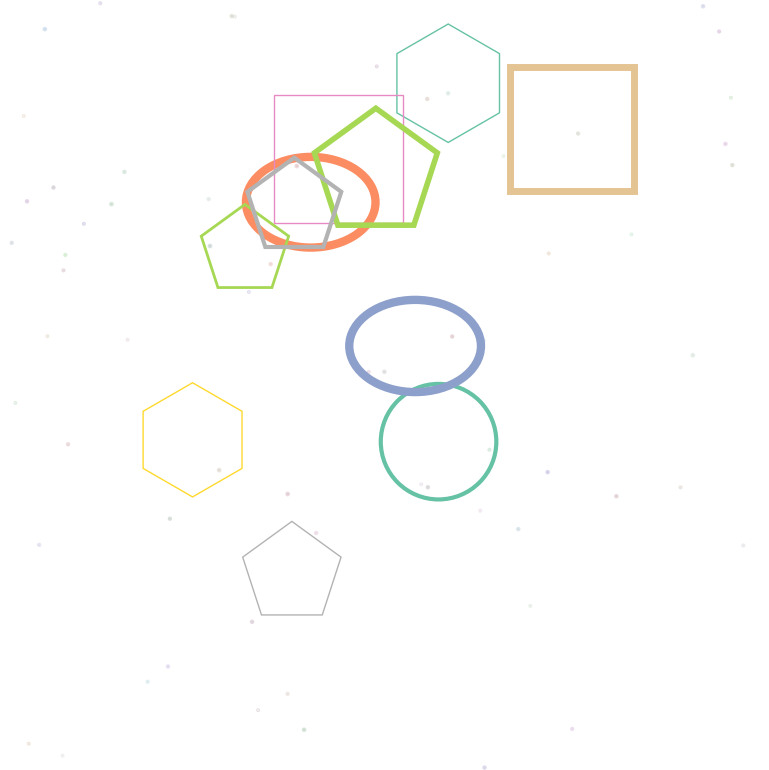[{"shape": "hexagon", "thickness": 0.5, "radius": 0.38, "center": [0.582, 0.892]}, {"shape": "circle", "thickness": 1.5, "radius": 0.38, "center": [0.57, 0.426]}, {"shape": "oval", "thickness": 3, "radius": 0.42, "center": [0.404, 0.737]}, {"shape": "oval", "thickness": 3, "radius": 0.43, "center": [0.539, 0.551]}, {"shape": "square", "thickness": 0.5, "radius": 0.42, "center": [0.44, 0.794]}, {"shape": "pentagon", "thickness": 2, "radius": 0.42, "center": [0.488, 0.775]}, {"shape": "pentagon", "thickness": 1, "radius": 0.3, "center": [0.318, 0.675]}, {"shape": "hexagon", "thickness": 0.5, "radius": 0.37, "center": [0.25, 0.429]}, {"shape": "square", "thickness": 2.5, "radius": 0.4, "center": [0.742, 0.832]}, {"shape": "pentagon", "thickness": 0.5, "radius": 0.34, "center": [0.379, 0.256]}, {"shape": "pentagon", "thickness": 1.5, "radius": 0.32, "center": [0.382, 0.731]}]